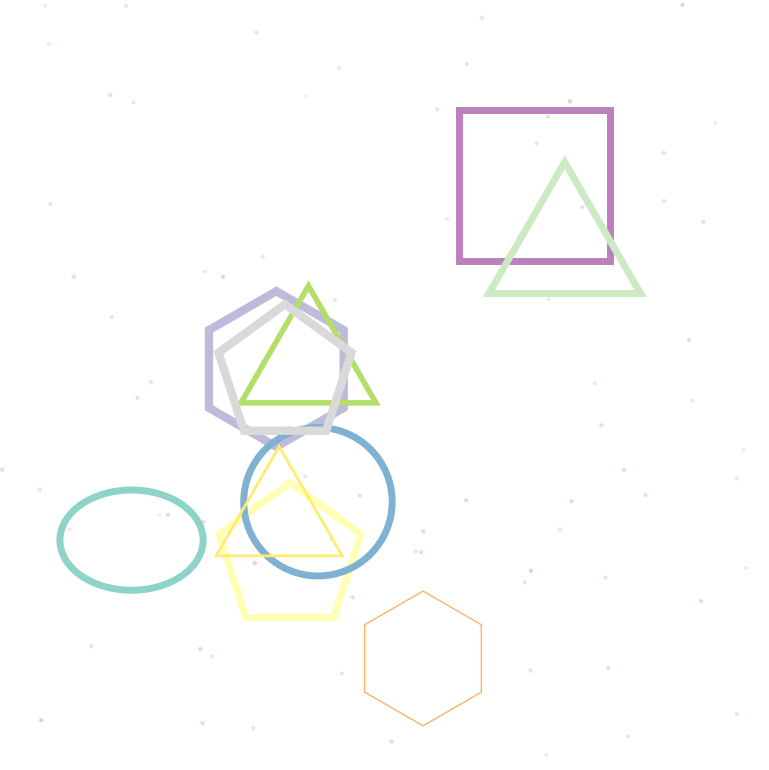[{"shape": "oval", "thickness": 2.5, "radius": 0.46, "center": [0.171, 0.299]}, {"shape": "pentagon", "thickness": 2.5, "radius": 0.48, "center": [0.377, 0.276]}, {"shape": "hexagon", "thickness": 3, "radius": 0.51, "center": [0.359, 0.521]}, {"shape": "circle", "thickness": 2.5, "radius": 0.48, "center": [0.413, 0.348]}, {"shape": "hexagon", "thickness": 0.5, "radius": 0.44, "center": [0.549, 0.145]}, {"shape": "triangle", "thickness": 2, "radius": 0.51, "center": [0.401, 0.527]}, {"shape": "pentagon", "thickness": 3, "radius": 0.45, "center": [0.37, 0.514]}, {"shape": "square", "thickness": 2.5, "radius": 0.49, "center": [0.694, 0.759]}, {"shape": "triangle", "thickness": 2.5, "radius": 0.57, "center": [0.733, 0.676]}, {"shape": "triangle", "thickness": 1, "radius": 0.47, "center": [0.363, 0.325]}]